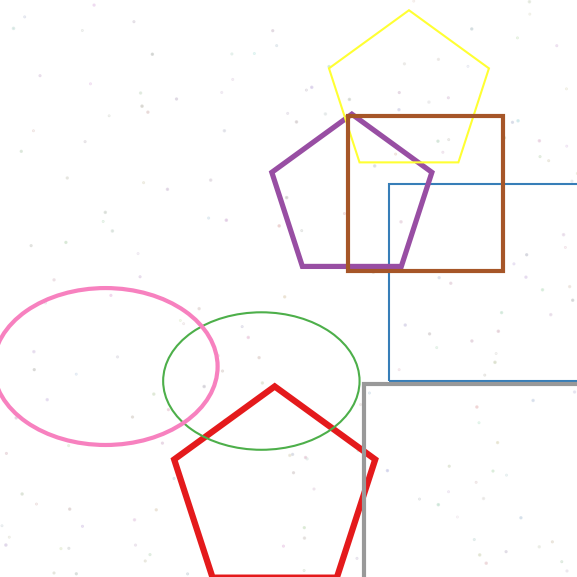[{"shape": "pentagon", "thickness": 3, "radius": 0.92, "center": [0.476, 0.147]}, {"shape": "square", "thickness": 1, "radius": 0.85, "center": [0.844, 0.51]}, {"shape": "oval", "thickness": 1, "radius": 0.85, "center": [0.453, 0.339]}, {"shape": "pentagon", "thickness": 2.5, "radius": 0.73, "center": [0.609, 0.656]}, {"shape": "pentagon", "thickness": 1, "radius": 0.73, "center": [0.708, 0.836]}, {"shape": "square", "thickness": 2, "radius": 0.67, "center": [0.737, 0.664]}, {"shape": "oval", "thickness": 2, "radius": 0.97, "center": [0.183, 0.364]}, {"shape": "square", "thickness": 2, "radius": 0.98, "center": [0.826, 0.138]}]